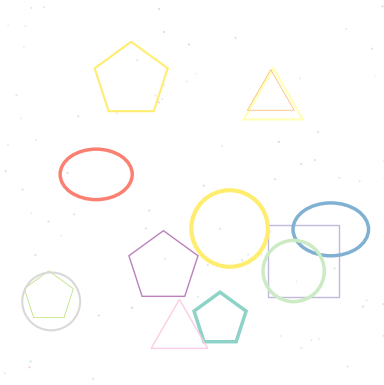[{"shape": "pentagon", "thickness": 2.5, "radius": 0.36, "center": [0.572, 0.17]}, {"shape": "triangle", "thickness": 1.5, "radius": 0.44, "center": [0.71, 0.734]}, {"shape": "square", "thickness": 1, "radius": 0.46, "center": [0.789, 0.322]}, {"shape": "oval", "thickness": 2.5, "radius": 0.47, "center": [0.25, 0.547]}, {"shape": "oval", "thickness": 2.5, "radius": 0.49, "center": [0.859, 0.404]}, {"shape": "triangle", "thickness": 0.5, "radius": 0.35, "center": [0.703, 0.749]}, {"shape": "pentagon", "thickness": 0.5, "radius": 0.34, "center": [0.127, 0.229]}, {"shape": "triangle", "thickness": 1, "radius": 0.42, "center": [0.466, 0.137]}, {"shape": "circle", "thickness": 1.5, "radius": 0.38, "center": [0.133, 0.217]}, {"shape": "pentagon", "thickness": 1, "radius": 0.47, "center": [0.425, 0.307]}, {"shape": "circle", "thickness": 2.5, "radius": 0.4, "center": [0.763, 0.296]}, {"shape": "pentagon", "thickness": 1.5, "radius": 0.5, "center": [0.341, 0.792]}, {"shape": "circle", "thickness": 3, "radius": 0.5, "center": [0.596, 0.406]}]